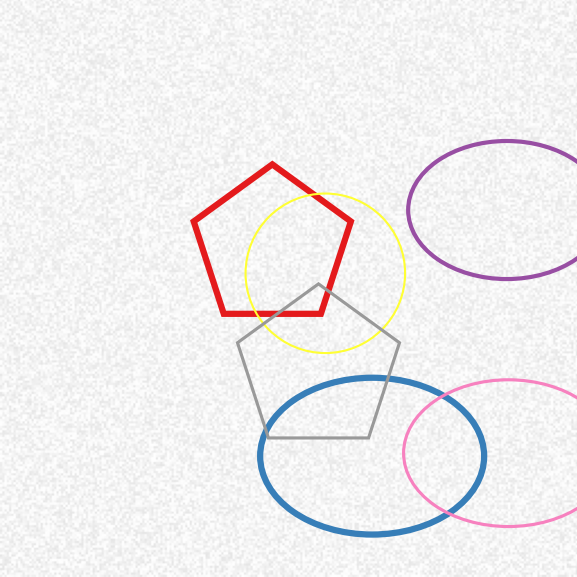[{"shape": "pentagon", "thickness": 3, "radius": 0.72, "center": [0.472, 0.571]}, {"shape": "oval", "thickness": 3, "radius": 0.97, "center": [0.644, 0.209]}, {"shape": "oval", "thickness": 2, "radius": 0.85, "center": [0.878, 0.635]}, {"shape": "circle", "thickness": 1, "radius": 0.69, "center": [0.563, 0.526]}, {"shape": "oval", "thickness": 1.5, "radius": 0.91, "center": [0.88, 0.214]}, {"shape": "pentagon", "thickness": 1.5, "radius": 0.74, "center": [0.552, 0.36]}]